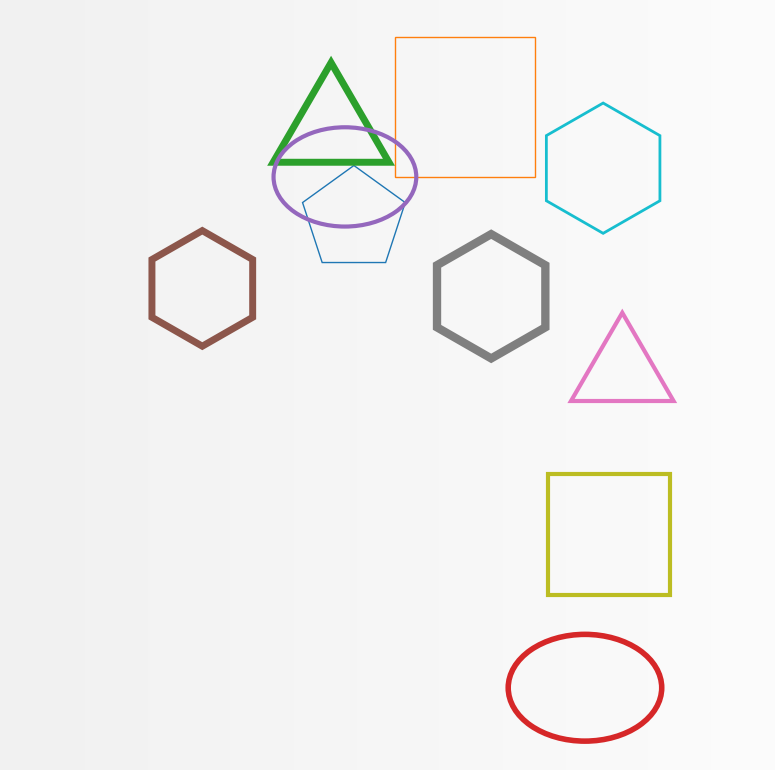[{"shape": "pentagon", "thickness": 0.5, "radius": 0.35, "center": [0.457, 0.715]}, {"shape": "square", "thickness": 0.5, "radius": 0.45, "center": [0.6, 0.861]}, {"shape": "triangle", "thickness": 2.5, "radius": 0.43, "center": [0.427, 0.832]}, {"shape": "oval", "thickness": 2, "radius": 0.5, "center": [0.755, 0.107]}, {"shape": "oval", "thickness": 1.5, "radius": 0.46, "center": [0.445, 0.77]}, {"shape": "hexagon", "thickness": 2.5, "radius": 0.38, "center": [0.261, 0.625]}, {"shape": "triangle", "thickness": 1.5, "radius": 0.38, "center": [0.803, 0.517]}, {"shape": "hexagon", "thickness": 3, "radius": 0.4, "center": [0.634, 0.615]}, {"shape": "square", "thickness": 1.5, "radius": 0.39, "center": [0.786, 0.306]}, {"shape": "hexagon", "thickness": 1, "radius": 0.42, "center": [0.778, 0.782]}]